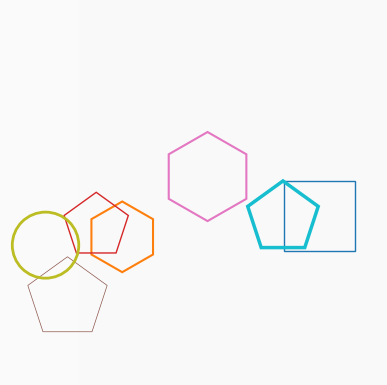[{"shape": "square", "thickness": 1, "radius": 0.45, "center": [0.825, 0.438]}, {"shape": "hexagon", "thickness": 1.5, "radius": 0.46, "center": [0.315, 0.385]}, {"shape": "pentagon", "thickness": 1, "radius": 0.44, "center": [0.248, 0.413]}, {"shape": "pentagon", "thickness": 0.5, "radius": 0.54, "center": [0.174, 0.225]}, {"shape": "hexagon", "thickness": 1.5, "radius": 0.58, "center": [0.536, 0.541]}, {"shape": "circle", "thickness": 2, "radius": 0.43, "center": [0.117, 0.363]}, {"shape": "pentagon", "thickness": 2.5, "radius": 0.48, "center": [0.73, 0.434]}]